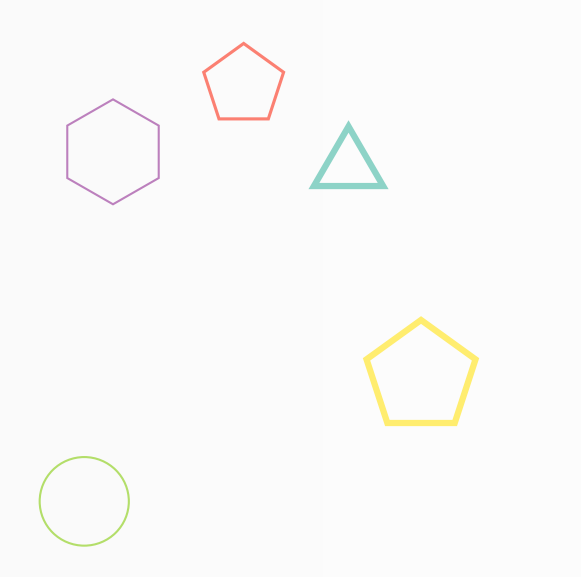[{"shape": "triangle", "thickness": 3, "radius": 0.34, "center": [0.6, 0.711]}, {"shape": "pentagon", "thickness": 1.5, "radius": 0.36, "center": [0.419, 0.852]}, {"shape": "circle", "thickness": 1, "radius": 0.38, "center": [0.145, 0.131]}, {"shape": "hexagon", "thickness": 1, "radius": 0.45, "center": [0.194, 0.736]}, {"shape": "pentagon", "thickness": 3, "radius": 0.49, "center": [0.724, 0.346]}]